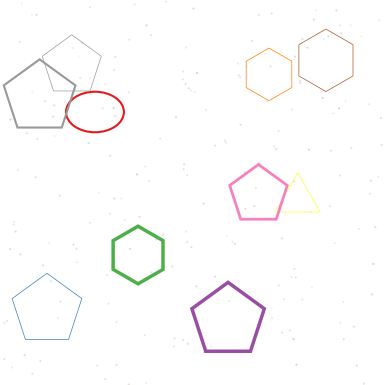[{"shape": "oval", "thickness": 1.5, "radius": 0.38, "center": [0.247, 0.709]}, {"shape": "pentagon", "thickness": 0.5, "radius": 0.48, "center": [0.122, 0.195]}, {"shape": "hexagon", "thickness": 2.5, "radius": 0.37, "center": [0.359, 0.338]}, {"shape": "pentagon", "thickness": 2.5, "radius": 0.49, "center": [0.592, 0.168]}, {"shape": "hexagon", "thickness": 0.5, "radius": 0.34, "center": [0.699, 0.807]}, {"shape": "triangle", "thickness": 0.5, "radius": 0.34, "center": [0.773, 0.483]}, {"shape": "hexagon", "thickness": 0.5, "radius": 0.41, "center": [0.847, 0.843]}, {"shape": "pentagon", "thickness": 2, "radius": 0.39, "center": [0.671, 0.494]}, {"shape": "pentagon", "thickness": 1.5, "radius": 0.49, "center": [0.103, 0.748]}, {"shape": "pentagon", "thickness": 0.5, "radius": 0.4, "center": [0.186, 0.829]}]